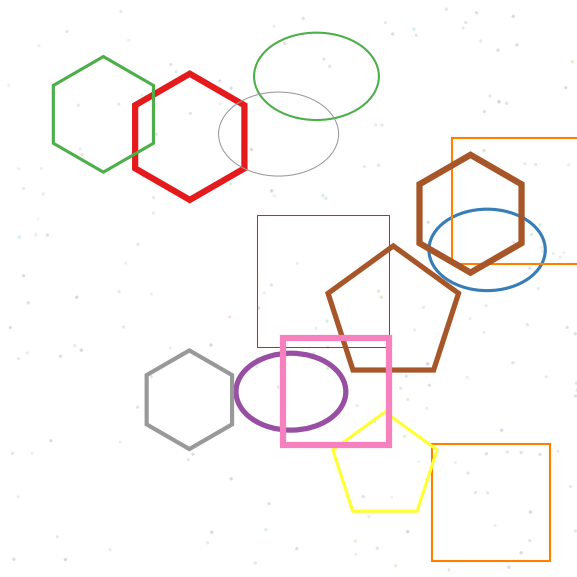[{"shape": "hexagon", "thickness": 3, "radius": 0.55, "center": [0.329, 0.762]}, {"shape": "square", "thickness": 0.5, "radius": 0.57, "center": [0.56, 0.513]}, {"shape": "oval", "thickness": 1.5, "radius": 0.5, "center": [0.843, 0.566]}, {"shape": "hexagon", "thickness": 1.5, "radius": 0.5, "center": [0.179, 0.801]}, {"shape": "oval", "thickness": 1, "radius": 0.54, "center": [0.548, 0.867]}, {"shape": "oval", "thickness": 2.5, "radius": 0.48, "center": [0.504, 0.321]}, {"shape": "square", "thickness": 1, "radius": 0.55, "center": [0.893, 0.651]}, {"shape": "square", "thickness": 1, "radius": 0.51, "center": [0.85, 0.129]}, {"shape": "pentagon", "thickness": 1.5, "radius": 0.47, "center": [0.667, 0.191]}, {"shape": "hexagon", "thickness": 3, "radius": 0.51, "center": [0.815, 0.629]}, {"shape": "pentagon", "thickness": 2.5, "radius": 0.59, "center": [0.681, 0.454]}, {"shape": "square", "thickness": 3, "radius": 0.46, "center": [0.581, 0.321]}, {"shape": "oval", "thickness": 0.5, "radius": 0.52, "center": [0.482, 0.767]}, {"shape": "hexagon", "thickness": 2, "radius": 0.43, "center": [0.328, 0.307]}]